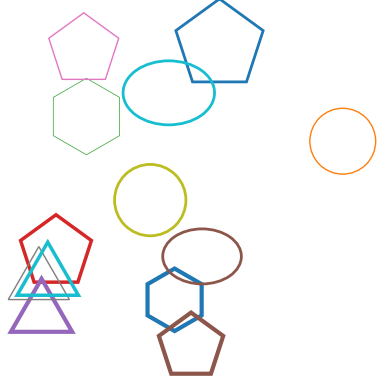[{"shape": "pentagon", "thickness": 2, "radius": 0.6, "center": [0.57, 0.884]}, {"shape": "hexagon", "thickness": 3, "radius": 0.41, "center": [0.453, 0.221]}, {"shape": "circle", "thickness": 1, "radius": 0.43, "center": [0.89, 0.633]}, {"shape": "hexagon", "thickness": 0.5, "radius": 0.5, "center": [0.225, 0.697]}, {"shape": "pentagon", "thickness": 2.5, "radius": 0.48, "center": [0.145, 0.345]}, {"shape": "triangle", "thickness": 3, "radius": 0.46, "center": [0.108, 0.184]}, {"shape": "oval", "thickness": 2, "radius": 0.51, "center": [0.525, 0.334]}, {"shape": "pentagon", "thickness": 3, "radius": 0.44, "center": [0.496, 0.1]}, {"shape": "pentagon", "thickness": 1, "radius": 0.48, "center": [0.218, 0.871]}, {"shape": "triangle", "thickness": 1, "radius": 0.46, "center": [0.101, 0.268]}, {"shape": "circle", "thickness": 2, "radius": 0.46, "center": [0.39, 0.48]}, {"shape": "oval", "thickness": 2, "radius": 0.59, "center": [0.438, 0.759]}, {"shape": "triangle", "thickness": 2.5, "radius": 0.46, "center": [0.124, 0.279]}]